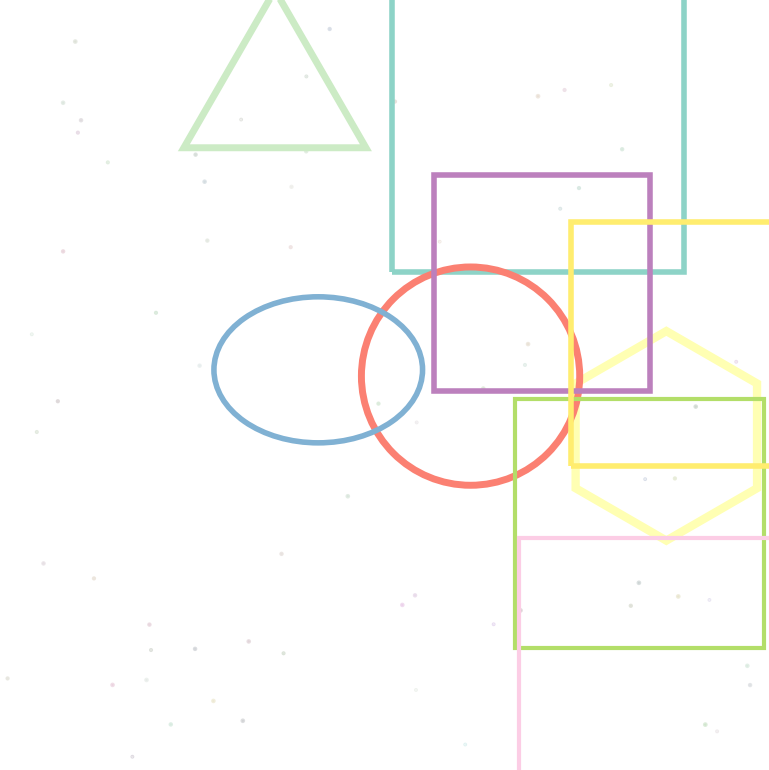[{"shape": "square", "thickness": 2, "radius": 0.95, "center": [0.699, 0.837]}, {"shape": "hexagon", "thickness": 3, "radius": 0.68, "center": [0.865, 0.434]}, {"shape": "circle", "thickness": 2.5, "radius": 0.71, "center": [0.611, 0.512]}, {"shape": "oval", "thickness": 2, "radius": 0.68, "center": [0.413, 0.52]}, {"shape": "square", "thickness": 1.5, "radius": 0.81, "center": [0.83, 0.32]}, {"shape": "square", "thickness": 1.5, "radius": 0.87, "center": [0.847, 0.127]}, {"shape": "square", "thickness": 2, "radius": 0.7, "center": [0.704, 0.633]}, {"shape": "triangle", "thickness": 2.5, "radius": 0.68, "center": [0.357, 0.876]}, {"shape": "square", "thickness": 2, "radius": 0.79, "center": [0.9, 0.554]}]